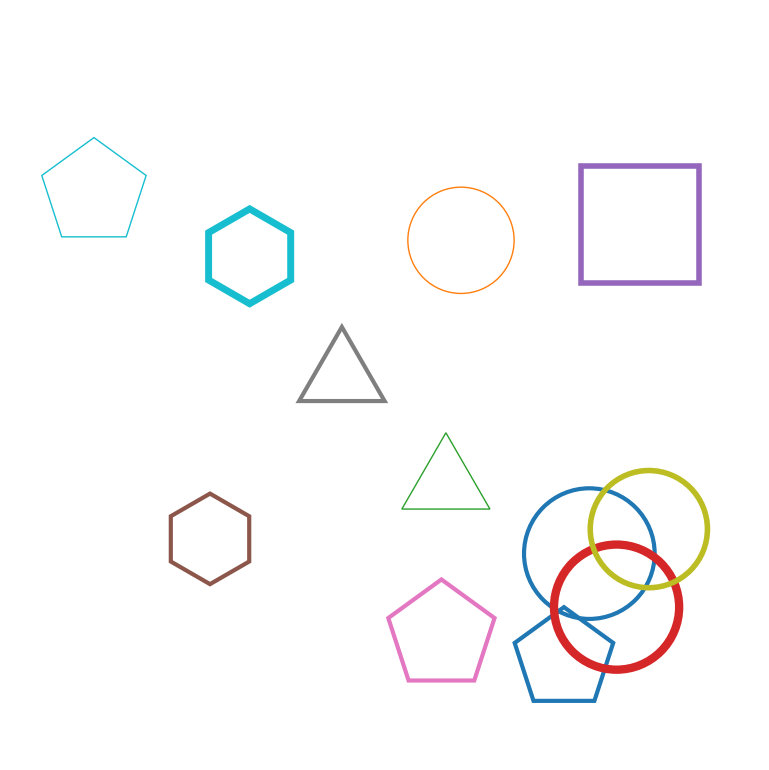[{"shape": "pentagon", "thickness": 1.5, "radius": 0.34, "center": [0.732, 0.144]}, {"shape": "circle", "thickness": 1.5, "radius": 0.42, "center": [0.765, 0.281]}, {"shape": "circle", "thickness": 0.5, "radius": 0.35, "center": [0.599, 0.688]}, {"shape": "triangle", "thickness": 0.5, "radius": 0.33, "center": [0.579, 0.372]}, {"shape": "circle", "thickness": 3, "radius": 0.41, "center": [0.801, 0.212]}, {"shape": "square", "thickness": 2, "radius": 0.38, "center": [0.831, 0.709]}, {"shape": "hexagon", "thickness": 1.5, "radius": 0.29, "center": [0.273, 0.3]}, {"shape": "pentagon", "thickness": 1.5, "radius": 0.36, "center": [0.573, 0.175]}, {"shape": "triangle", "thickness": 1.5, "radius": 0.32, "center": [0.444, 0.511]}, {"shape": "circle", "thickness": 2, "radius": 0.38, "center": [0.843, 0.313]}, {"shape": "hexagon", "thickness": 2.5, "radius": 0.31, "center": [0.324, 0.667]}, {"shape": "pentagon", "thickness": 0.5, "radius": 0.36, "center": [0.122, 0.75]}]